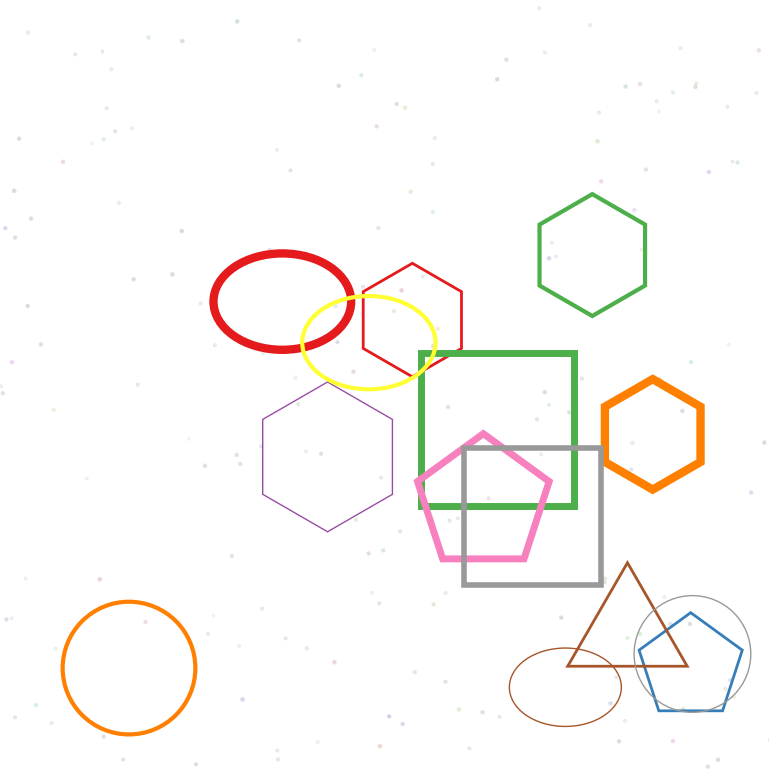[{"shape": "oval", "thickness": 3, "radius": 0.45, "center": [0.367, 0.608]}, {"shape": "hexagon", "thickness": 1, "radius": 0.37, "center": [0.536, 0.584]}, {"shape": "pentagon", "thickness": 1, "radius": 0.35, "center": [0.897, 0.134]}, {"shape": "square", "thickness": 2.5, "radius": 0.5, "center": [0.646, 0.442]}, {"shape": "hexagon", "thickness": 1.5, "radius": 0.4, "center": [0.769, 0.669]}, {"shape": "hexagon", "thickness": 0.5, "radius": 0.49, "center": [0.425, 0.407]}, {"shape": "hexagon", "thickness": 3, "radius": 0.36, "center": [0.848, 0.436]}, {"shape": "circle", "thickness": 1.5, "radius": 0.43, "center": [0.168, 0.132]}, {"shape": "oval", "thickness": 1.5, "radius": 0.43, "center": [0.479, 0.555]}, {"shape": "oval", "thickness": 0.5, "radius": 0.36, "center": [0.734, 0.107]}, {"shape": "triangle", "thickness": 1, "radius": 0.45, "center": [0.815, 0.18]}, {"shape": "pentagon", "thickness": 2.5, "radius": 0.45, "center": [0.628, 0.347]}, {"shape": "circle", "thickness": 0.5, "radius": 0.38, "center": [0.899, 0.151]}, {"shape": "square", "thickness": 2, "radius": 0.44, "center": [0.692, 0.329]}]